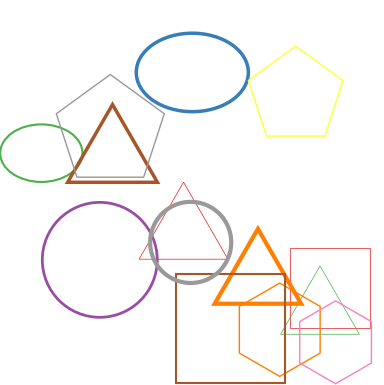[{"shape": "square", "thickness": 0.5, "radius": 0.52, "center": [0.857, 0.251]}, {"shape": "triangle", "thickness": 0.5, "radius": 0.67, "center": [0.477, 0.393]}, {"shape": "oval", "thickness": 2.5, "radius": 0.73, "center": [0.5, 0.812]}, {"shape": "oval", "thickness": 1.5, "radius": 0.53, "center": [0.107, 0.602]}, {"shape": "triangle", "thickness": 0.5, "radius": 0.59, "center": [0.831, 0.191]}, {"shape": "circle", "thickness": 2, "radius": 0.75, "center": [0.259, 0.325]}, {"shape": "triangle", "thickness": 3, "radius": 0.65, "center": [0.67, 0.276]}, {"shape": "hexagon", "thickness": 1, "radius": 0.61, "center": [0.727, 0.144]}, {"shape": "pentagon", "thickness": 1, "radius": 0.65, "center": [0.768, 0.751]}, {"shape": "triangle", "thickness": 2.5, "radius": 0.67, "center": [0.292, 0.594]}, {"shape": "square", "thickness": 1.5, "radius": 0.71, "center": [0.598, 0.147]}, {"shape": "hexagon", "thickness": 1, "radius": 0.54, "center": [0.872, 0.111]}, {"shape": "pentagon", "thickness": 1, "radius": 0.74, "center": [0.286, 0.659]}, {"shape": "circle", "thickness": 3, "radius": 0.53, "center": [0.495, 0.37]}]